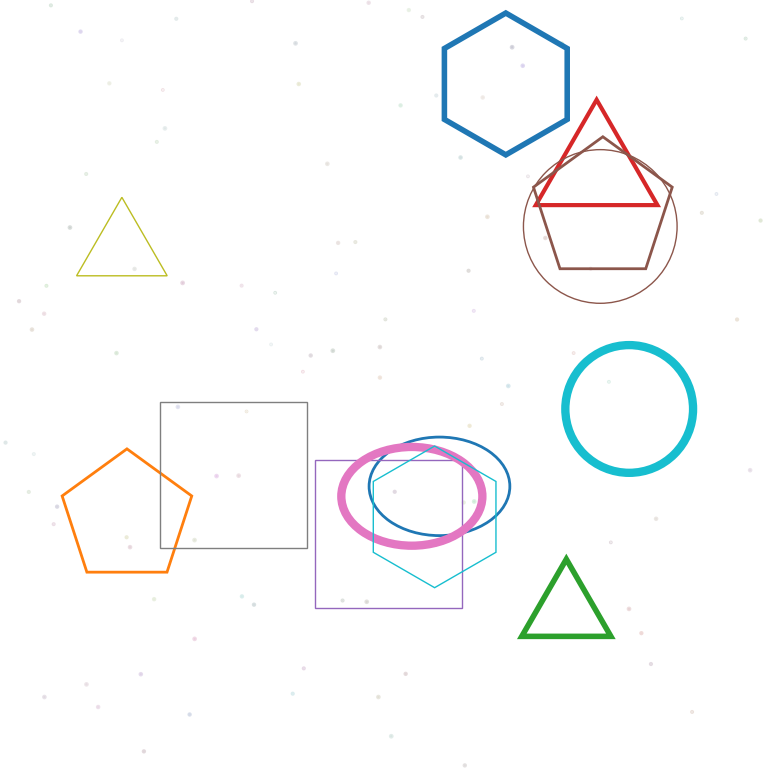[{"shape": "oval", "thickness": 1, "radius": 0.46, "center": [0.571, 0.368]}, {"shape": "hexagon", "thickness": 2, "radius": 0.46, "center": [0.657, 0.891]}, {"shape": "pentagon", "thickness": 1, "radius": 0.44, "center": [0.165, 0.329]}, {"shape": "triangle", "thickness": 2, "radius": 0.33, "center": [0.735, 0.207]}, {"shape": "triangle", "thickness": 1.5, "radius": 0.46, "center": [0.775, 0.779]}, {"shape": "square", "thickness": 0.5, "radius": 0.48, "center": [0.505, 0.306]}, {"shape": "pentagon", "thickness": 1, "radius": 0.47, "center": [0.783, 0.728]}, {"shape": "circle", "thickness": 0.5, "radius": 0.5, "center": [0.78, 0.706]}, {"shape": "oval", "thickness": 3, "radius": 0.46, "center": [0.535, 0.355]}, {"shape": "square", "thickness": 0.5, "radius": 0.48, "center": [0.303, 0.383]}, {"shape": "triangle", "thickness": 0.5, "radius": 0.34, "center": [0.158, 0.676]}, {"shape": "circle", "thickness": 3, "radius": 0.41, "center": [0.817, 0.469]}, {"shape": "hexagon", "thickness": 0.5, "radius": 0.46, "center": [0.564, 0.329]}]